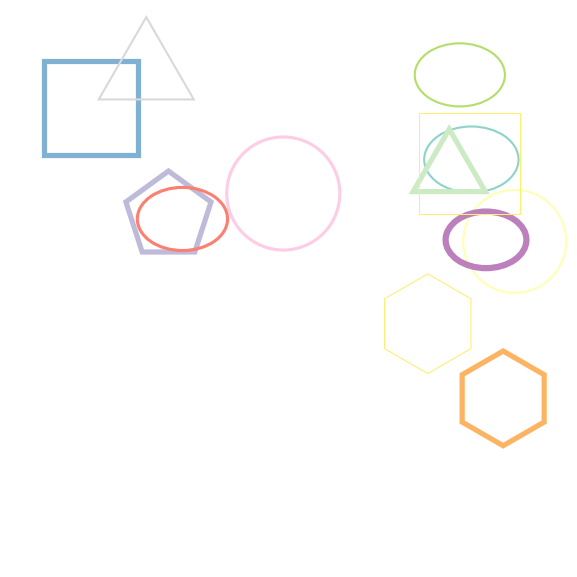[{"shape": "oval", "thickness": 1, "radius": 0.41, "center": [0.816, 0.723]}, {"shape": "circle", "thickness": 1, "radius": 0.45, "center": [0.891, 0.581]}, {"shape": "pentagon", "thickness": 2.5, "radius": 0.39, "center": [0.292, 0.625]}, {"shape": "oval", "thickness": 1.5, "radius": 0.39, "center": [0.316, 0.62]}, {"shape": "square", "thickness": 2.5, "radius": 0.41, "center": [0.158, 0.812]}, {"shape": "hexagon", "thickness": 2.5, "radius": 0.41, "center": [0.871, 0.309]}, {"shape": "oval", "thickness": 1, "radius": 0.39, "center": [0.796, 0.869]}, {"shape": "circle", "thickness": 1.5, "radius": 0.49, "center": [0.491, 0.664]}, {"shape": "triangle", "thickness": 1, "radius": 0.48, "center": [0.253, 0.874]}, {"shape": "oval", "thickness": 3, "radius": 0.35, "center": [0.842, 0.584]}, {"shape": "triangle", "thickness": 2.5, "radius": 0.36, "center": [0.778, 0.703]}, {"shape": "square", "thickness": 0.5, "radius": 0.43, "center": [0.813, 0.716]}, {"shape": "hexagon", "thickness": 0.5, "radius": 0.43, "center": [0.741, 0.439]}]